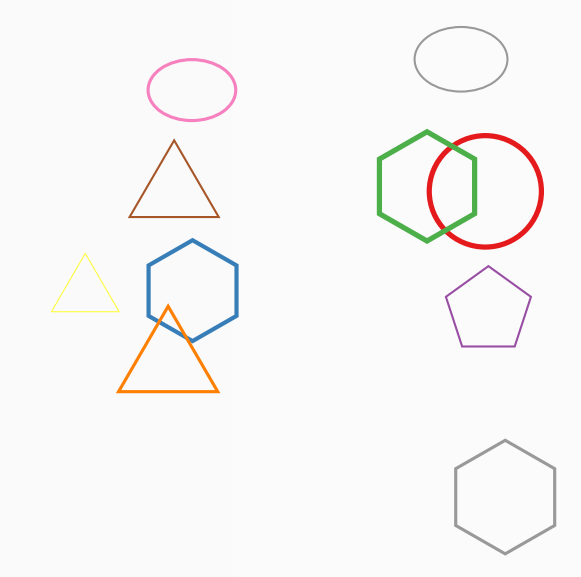[{"shape": "circle", "thickness": 2.5, "radius": 0.48, "center": [0.835, 0.668]}, {"shape": "hexagon", "thickness": 2, "radius": 0.44, "center": [0.331, 0.496]}, {"shape": "hexagon", "thickness": 2.5, "radius": 0.47, "center": [0.735, 0.676]}, {"shape": "pentagon", "thickness": 1, "radius": 0.38, "center": [0.84, 0.461]}, {"shape": "triangle", "thickness": 1.5, "radius": 0.49, "center": [0.289, 0.37]}, {"shape": "triangle", "thickness": 0.5, "radius": 0.34, "center": [0.147, 0.493]}, {"shape": "triangle", "thickness": 1, "radius": 0.44, "center": [0.3, 0.668]}, {"shape": "oval", "thickness": 1.5, "radius": 0.38, "center": [0.33, 0.843]}, {"shape": "hexagon", "thickness": 1.5, "radius": 0.49, "center": [0.869, 0.138]}, {"shape": "oval", "thickness": 1, "radius": 0.4, "center": [0.793, 0.896]}]